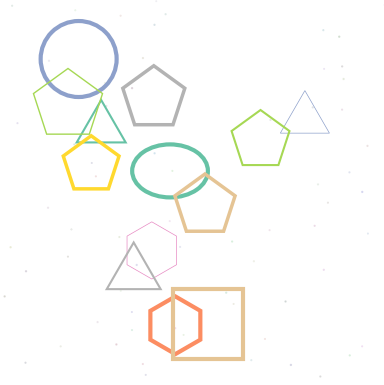[{"shape": "oval", "thickness": 3, "radius": 0.49, "center": [0.442, 0.556]}, {"shape": "triangle", "thickness": 1.5, "radius": 0.37, "center": [0.263, 0.667]}, {"shape": "hexagon", "thickness": 3, "radius": 0.37, "center": [0.455, 0.155]}, {"shape": "triangle", "thickness": 0.5, "radius": 0.37, "center": [0.792, 0.691]}, {"shape": "circle", "thickness": 3, "radius": 0.49, "center": [0.204, 0.847]}, {"shape": "hexagon", "thickness": 0.5, "radius": 0.37, "center": [0.394, 0.35]}, {"shape": "pentagon", "thickness": 1.5, "radius": 0.4, "center": [0.677, 0.635]}, {"shape": "pentagon", "thickness": 1, "radius": 0.47, "center": [0.177, 0.728]}, {"shape": "pentagon", "thickness": 2.5, "radius": 0.38, "center": [0.237, 0.571]}, {"shape": "square", "thickness": 3, "radius": 0.46, "center": [0.541, 0.158]}, {"shape": "pentagon", "thickness": 2.5, "radius": 0.41, "center": [0.532, 0.466]}, {"shape": "triangle", "thickness": 1.5, "radius": 0.4, "center": [0.347, 0.289]}, {"shape": "pentagon", "thickness": 2.5, "radius": 0.42, "center": [0.4, 0.745]}]